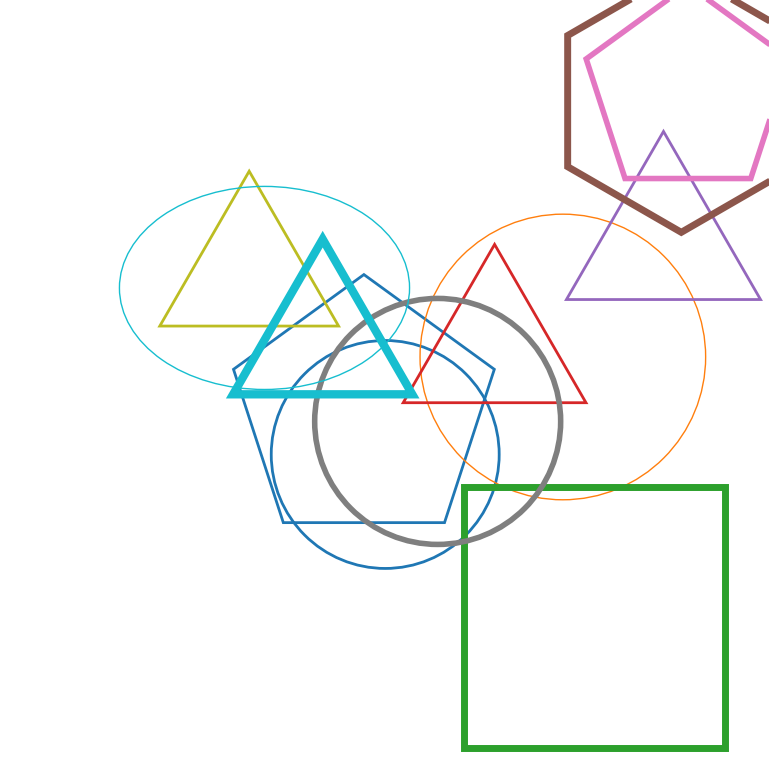[{"shape": "pentagon", "thickness": 1, "radius": 0.89, "center": [0.473, 0.465]}, {"shape": "circle", "thickness": 1, "radius": 0.74, "center": [0.5, 0.41]}, {"shape": "circle", "thickness": 0.5, "radius": 0.93, "center": [0.731, 0.536]}, {"shape": "square", "thickness": 2.5, "radius": 0.85, "center": [0.772, 0.198]}, {"shape": "triangle", "thickness": 1, "radius": 0.69, "center": [0.642, 0.546]}, {"shape": "triangle", "thickness": 1, "radius": 0.73, "center": [0.862, 0.684]}, {"shape": "hexagon", "thickness": 2.5, "radius": 0.85, "center": [0.885, 0.869]}, {"shape": "pentagon", "thickness": 2, "radius": 0.69, "center": [0.893, 0.881]}, {"shape": "circle", "thickness": 2, "radius": 0.8, "center": [0.568, 0.453]}, {"shape": "triangle", "thickness": 1, "radius": 0.67, "center": [0.324, 0.644]}, {"shape": "oval", "thickness": 0.5, "radius": 0.94, "center": [0.343, 0.626]}, {"shape": "triangle", "thickness": 3, "radius": 0.67, "center": [0.419, 0.555]}]